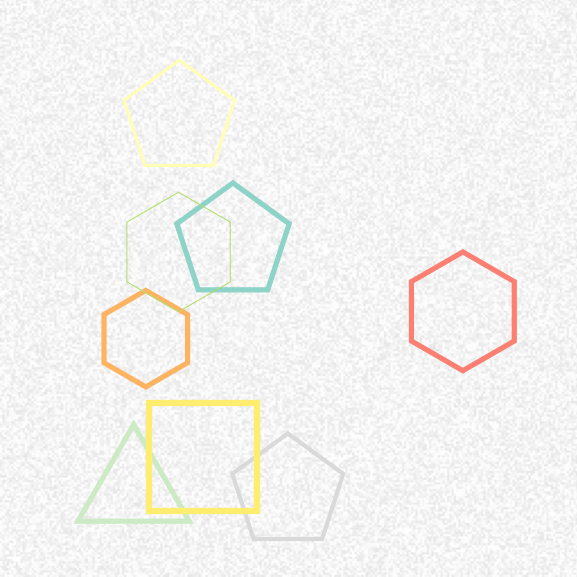[{"shape": "pentagon", "thickness": 2.5, "radius": 0.51, "center": [0.403, 0.58]}, {"shape": "pentagon", "thickness": 1.5, "radius": 0.5, "center": [0.31, 0.794]}, {"shape": "hexagon", "thickness": 2.5, "radius": 0.51, "center": [0.802, 0.46]}, {"shape": "hexagon", "thickness": 2.5, "radius": 0.42, "center": [0.252, 0.413]}, {"shape": "hexagon", "thickness": 0.5, "radius": 0.52, "center": [0.309, 0.563]}, {"shape": "pentagon", "thickness": 2, "radius": 0.51, "center": [0.498, 0.148]}, {"shape": "triangle", "thickness": 2.5, "radius": 0.56, "center": [0.231, 0.152]}, {"shape": "square", "thickness": 3, "radius": 0.47, "center": [0.352, 0.208]}]